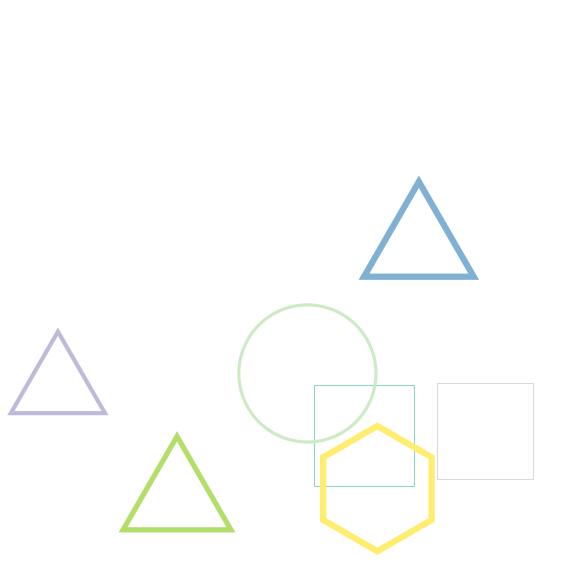[{"shape": "square", "thickness": 0.5, "radius": 0.43, "center": [0.63, 0.245]}, {"shape": "triangle", "thickness": 2, "radius": 0.47, "center": [0.1, 0.331]}, {"shape": "triangle", "thickness": 3, "radius": 0.55, "center": [0.725, 0.575]}, {"shape": "triangle", "thickness": 2.5, "radius": 0.54, "center": [0.306, 0.136]}, {"shape": "square", "thickness": 0.5, "radius": 0.42, "center": [0.84, 0.253]}, {"shape": "circle", "thickness": 1.5, "radius": 0.59, "center": [0.532, 0.352]}, {"shape": "hexagon", "thickness": 3, "radius": 0.54, "center": [0.653, 0.153]}]